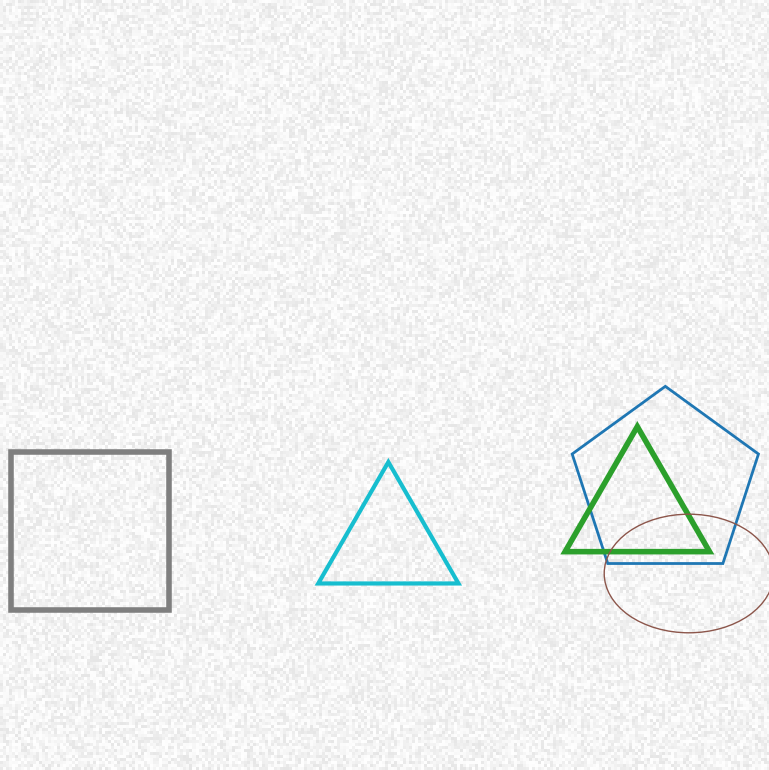[{"shape": "pentagon", "thickness": 1, "radius": 0.64, "center": [0.864, 0.371]}, {"shape": "triangle", "thickness": 2, "radius": 0.54, "center": [0.828, 0.338]}, {"shape": "oval", "thickness": 0.5, "radius": 0.55, "center": [0.895, 0.255]}, {"shape": "square", "thickness": 2, "radius": 0.51, "center": [0.117, 0.31]}, {"shape": "triangle", "thickness": 1.5, "radius": 0.53, "center": [0.504, 0.295]}]